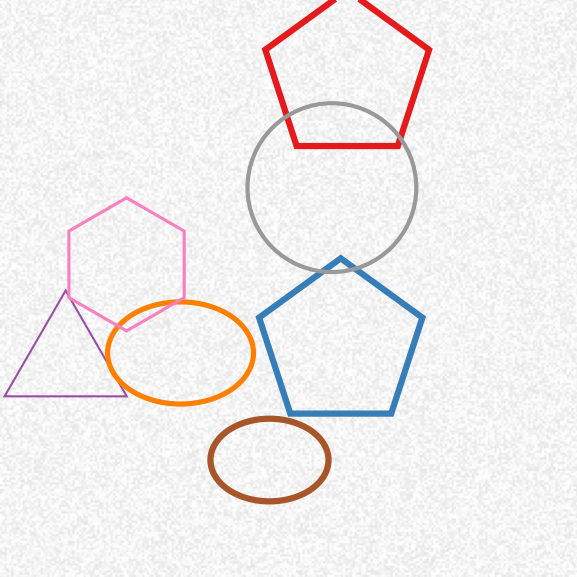[{"shape": "pentagon", "thickness": 3, "radius": 0.75, "center": [0.601, 0.867]}, {"shape": "pentagon", "thickness": 3, "radius": 0.74, "center": [0.59, 0.403]}, {"shape": "triangle", "thickness": 1, "radius": 0.61, "center": [0.114, 0.374]}, {"shape": "oval", "thickness": 2.5, "radius": 0.63, "center": [0.313, 0.388]}, {"shape": "oval", "thickness": 3, "radius": 0.51, "center": [0.467, 0.203]}, {"shape": "hexagon", "thickness": 1.5, "radius": 0.58, "center": [0.219, 0.541]}, {"shape": "circle", "thickness": 2, "radius": 0.73, "center": [0.575, 0.674]}]